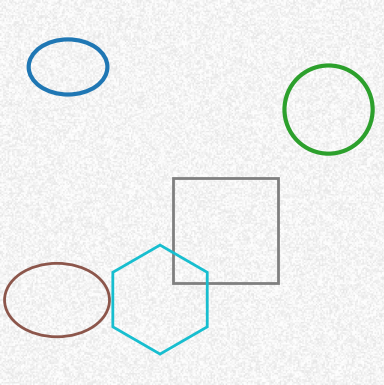[{"shape": "oval", "thickness": 3, "radius": 0.51, "center": [0.177, 0.826]}, {"shape": "circle", "thickness": 3, "radius": 0.57, "center": [0.853, 0.715]}, {"shape": "oval", "thickness": 2, "radius": 0.68, "center": [0.148, 0.221]}, {"shape": "square", "thickness": 2, "radius": 0.69, "center": [0.586, 0.402]}, {"shape": "hexagon", "thickness": 2, "radius": 0.71, "center": [0.416, 0.222]}]